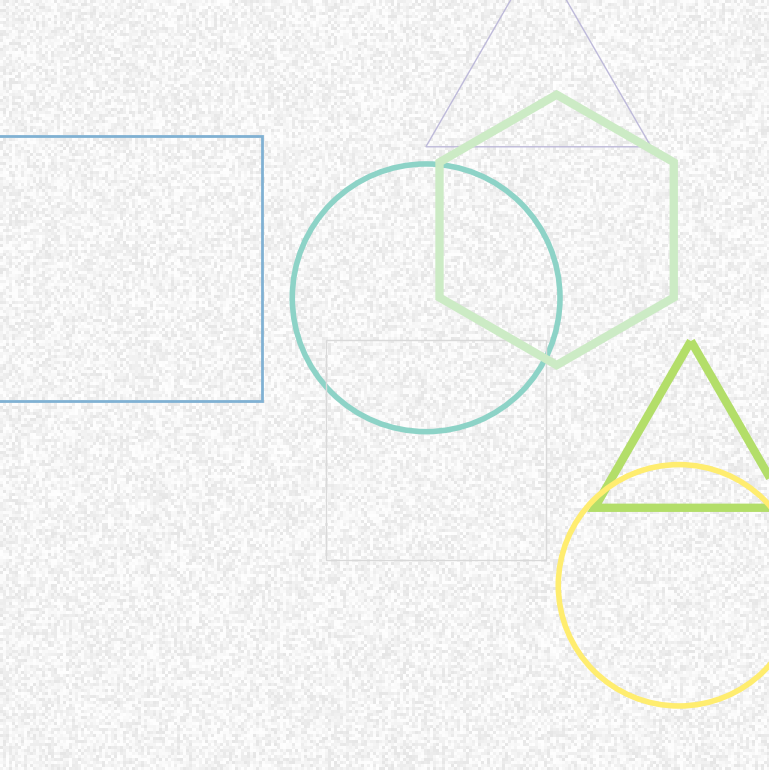[{"shape": "circle", "thickness": 2, "radius": 0.87, "center": [0.553, 0.613]}, {"shape": "triangle", "thickness": 0.5, "radius": 0.84, "center": [0.699, 0.894]}, {"shape": "square", "thickness": 1, "radius": 0.86, "center": [0.168, 0.652]}, {"shape": "triangle", "thickness": 3, "radius": 0.72, "center": [0.897, 0.413]}, {"shape": "square", "thickness": 0.5, "radius": 0.72, "center": [0.566, 0.415]}, {"shape": "hexagon", "thickness": 3, "radius": 0.88, "center": [0.723, 0.701]}, {"shape": "circle", "thickness": 2, "radius": 0.78, "center": [0.882, 0.24]}]